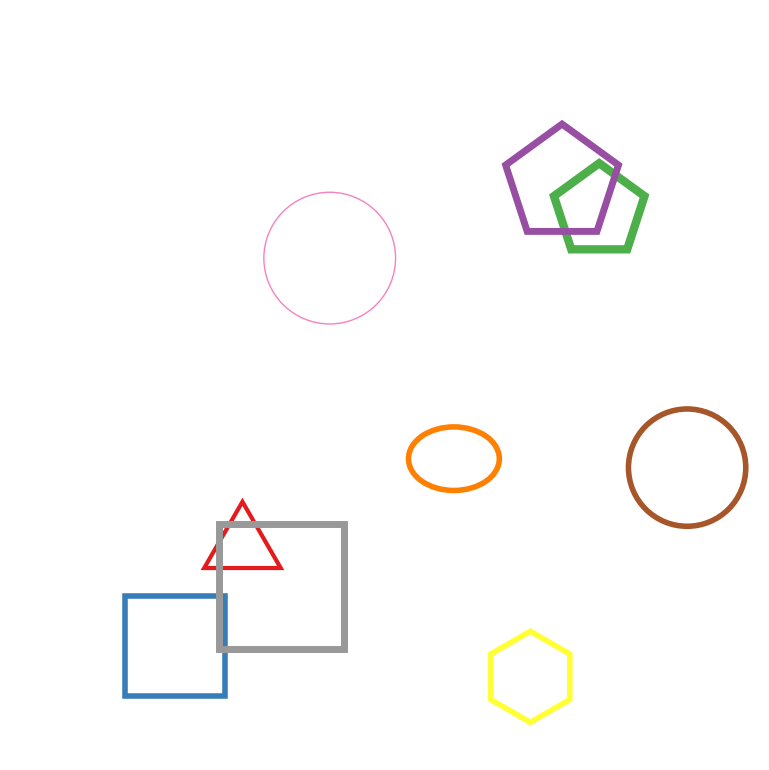[{"shape": "triangle", "thickness": 1.5, "radius": 0.29, "center": [0.315, 0.291]}, {"shape": "square", "thickness": 2, "radius": 0.32, "center": [0.228, 0.161]}, {"shape": "pentagon", "thickness": 3, "radius": 0.31, "center": [0.778, 0.726]}, {"shape": "pentagon", "thickness": 2.5, "radius": 0.39, "center": [0.73, 0.762]}, {"shape": "oval", "thickness": 2, "radius": 0.29, "center": [0.589, 0.404]}, {"shape": "hexagon", "thickness": 2, "radius": 0.3, "center": [0.689, 0.121]}, {"shape": "circle", "thickness": 2, "radius": 0.38, "center": [0.892, 0.393]}, {"shape": "circle", "thickness": 0.5, "radius": 0.43, "center": [0.428, 0.665]}, {"shape": "square", "thickness": 2.5, "radius": 0.41, "center": [0.366, 0.238]}]